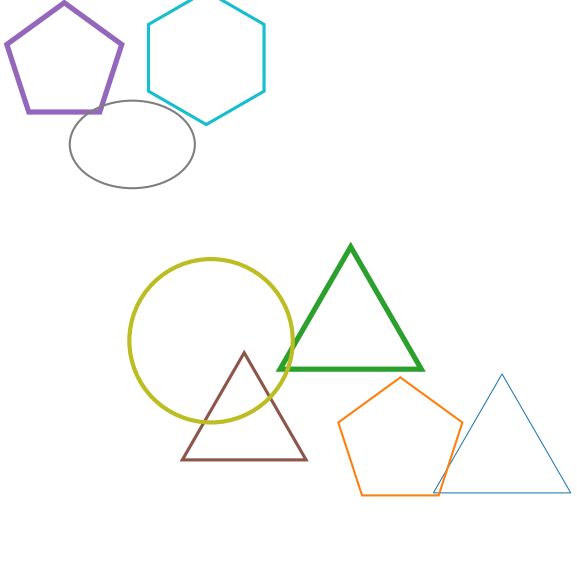[{"shape": "triangle", "thickness": 0.5, "radius": 0.69, "center": [0.869, 0.214]}, {"shape": "pentagon", "thickness": 1, "radius": 0.56, "center": [0.693, 0.233]}, {"shape": "triangle", "thickness": 2.5, "radius": 0.71, "center": [0.607, 0.43]}, {"shape": "pentagon", "thickness": 2.5, "radius": 0.52, "center": [0.111, 0.89]}, {"shape": "triangle", "thickness": 1.5, "radius": 0.62, "center": [0.423, 0.265]}, {"shape": "oval", "thickness": 1, "radius": 0.54, "center": [0.229, 0.749]}, {"shape": "circle", "thickness": 2, "radius": 0.71, "center": [0.365, 0.409]}, {"shape": "hexagon", "thickness": 1.5, "radius": 0.58, "center": [0.357, 0.899]}]